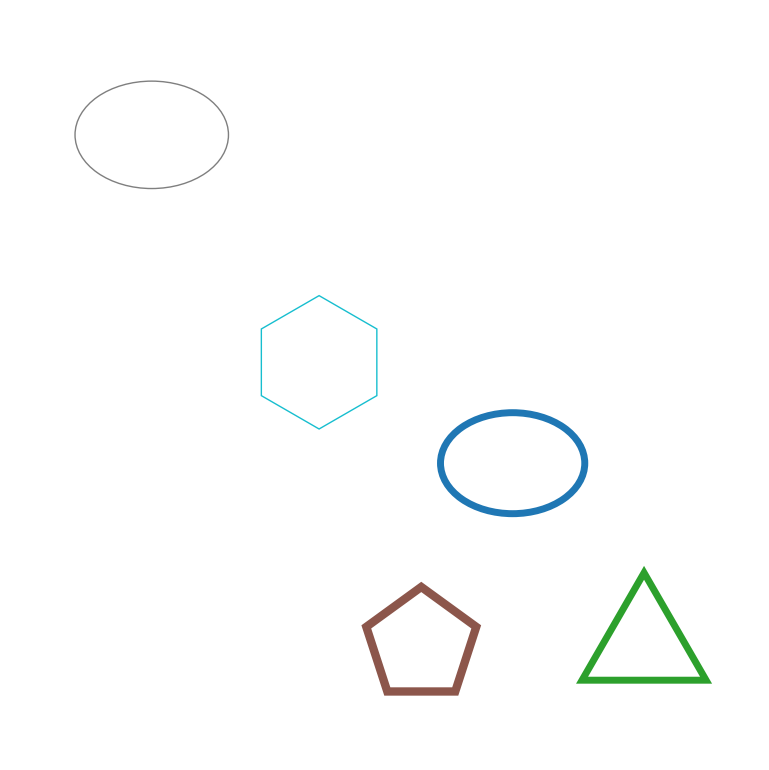[{"shape": "oval", "thickness": 2.5, "radius": 0.47, "center": [0.666, 0.398]}, {"shape": "triangle", "thickness": 2.5, "radius": 0.46, "center": [0.836, 0.163]}, {"shape": "pentagon", "thickness": 3, "radius": 0.38, "center": [0.547, 0.163]}, {"shape": "oval", "thickness": 0.5, "radius": 0.5, "center": [0.197, 0.825]}, {"shape": "hexagon", "thickness": 0.5, "radius": 0.43, "center": [0.414, 0.529]}]